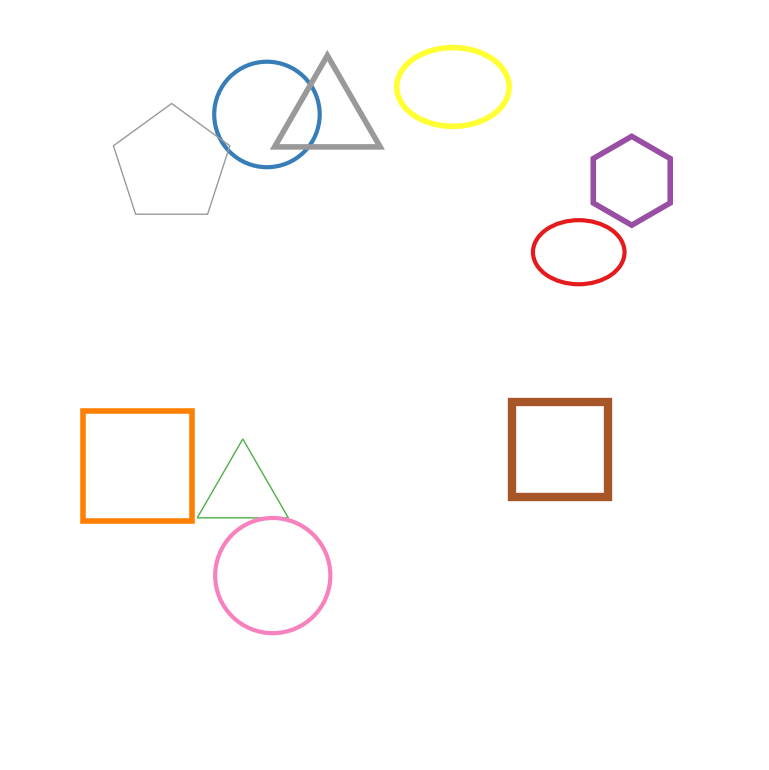[{"shape": "oval", "thickness": 1.5, "radius": 0.3, "center": [0.752, 0.672]}, {"shape": "circle", "thickness": 1.5, "radius": 0.34, "center": [0.347, 0.851]}, {"shape": "triangle", "thickness": 0.5, "radius": 0.34, "center": [0.315, 0.362]}, {"shape": "hexagon", "thickness": 2, "radius": 0.29, "center": [0.82, 0.765]}, {"shape": "square", "thickness": 2, "radius": 0.35, "center": [0.178, 0.395]}, {"shape": "oval", "thickness": 2, "radius": 0.37, "center": [0.588, 0.887]}, {"shape": "square", "thickness": 3, "radius": 0.31, "center": [0.727, 0.416]}, {"shape": "circle", "thickness": 1.5, "radius": 0.37, "center": [0.354, 0.253]}, {"shape": "pentagon", "thickness": 0.5, "radius": 0.4, "center": [0.223, 0.786]}, {"shape": "triangle", "thickness": 2, "radius": 0.4, "center": [0.425, 0.849]}]